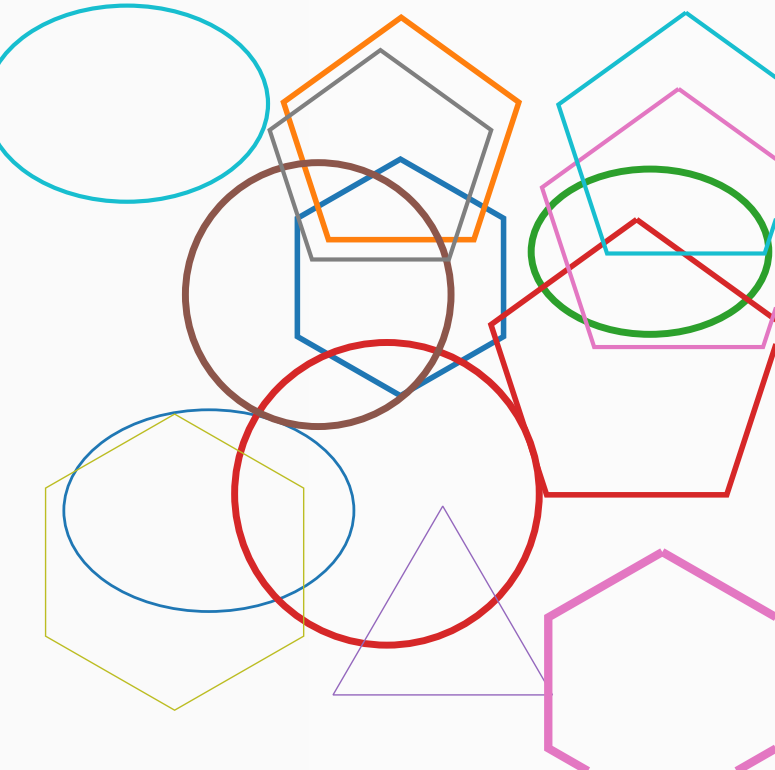[{"shape": "hexagon", "thickness": 2, "radius": 0.77, "center": [0.517, 0.64]}, {"shape": "oval", "thickness": 1, "radius": 0.94, "center": [0.27, 0.337]}, {"shape": "pentagon", "thickness": 2, "radius": 0.8, "center": [0.518, 0.818]}, {"shape": "oval", "thickness": 2.5, "radius": 0.77, "center": [0.839, 0.673]}, {"shape": "pentagon", "thickness": 2, "radius": 0.99, "center": [0.821, 0.517]}, {"shape": "circle", "thickness": 2.5, "radius": 0.98, "center": [0.499, 0.359]}, {"shape": "triangle", "thickness": 0.5, "radius": 0.82, "center": [0.571, 0.179]}, {"shape": "circle", "thickness": 2.5, "radius": 0.86, "center": [0.411, 0.617]}, {"shape": "hexagon", "thickness": 3, "radius": 0.85, "center": [0.855, 0.113]}, {"shape": "pentagon", "thickness": 1.5, "radius": 0.93, "center": [0.876, 0.699]}, {"shape": "pentagon", "thickness": 1.5, "radius": 0.75, "center": [0.491, 0.785]}, {"shape": "hexagon", "thickness": 0.5, "radius": 0.96, "center": [0.225, 0.27]}, {"shape": "oval", "thickness": 1.5, "radius": 0.91, "center": [0.164, 0.865]}, {"shape": "pentagon", "thickness": 1.5, "radius": 0.86, "center": [0.885, 0.811]}]